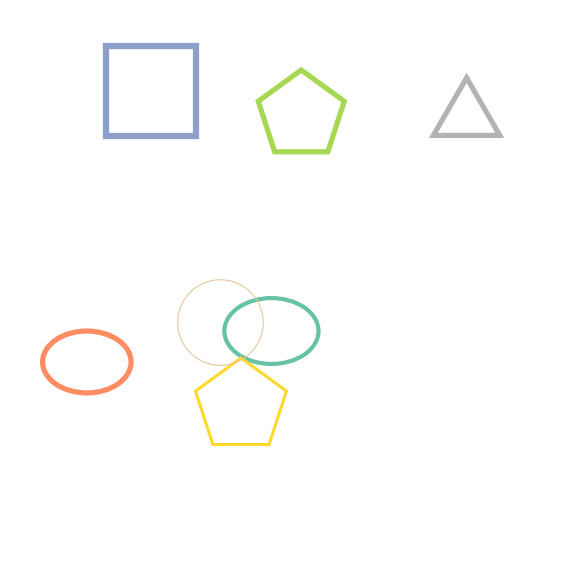[{"shape": "oval", "thickness": 2, "radius": 0.41, "center": [0.47, 0.426]}, {"shape": "oval", "thickness": 2.5, "radius": 0.38, "center": [0.15, 0.372]}, {"shape": "square", "thickness": 3, "radius": 0.39, "center": [0.262, 0.842]}, {"shape": "pentagon", "thickness": 2.5, "radius": 0.39, "center": [0.522, 0.8]}, {"shape": "pentagon", "thickness": 1.5, "radius": 0.41, "center": [0.417, 0.296]}, {"shape": "circle", "thickness": 0.5, "radius": 0.37, "center": [0.382, 0.441]}, {"shape": "triangle", "thickness": 2.5, "radius": 0.33, "center": [0.808, 0.798]}]